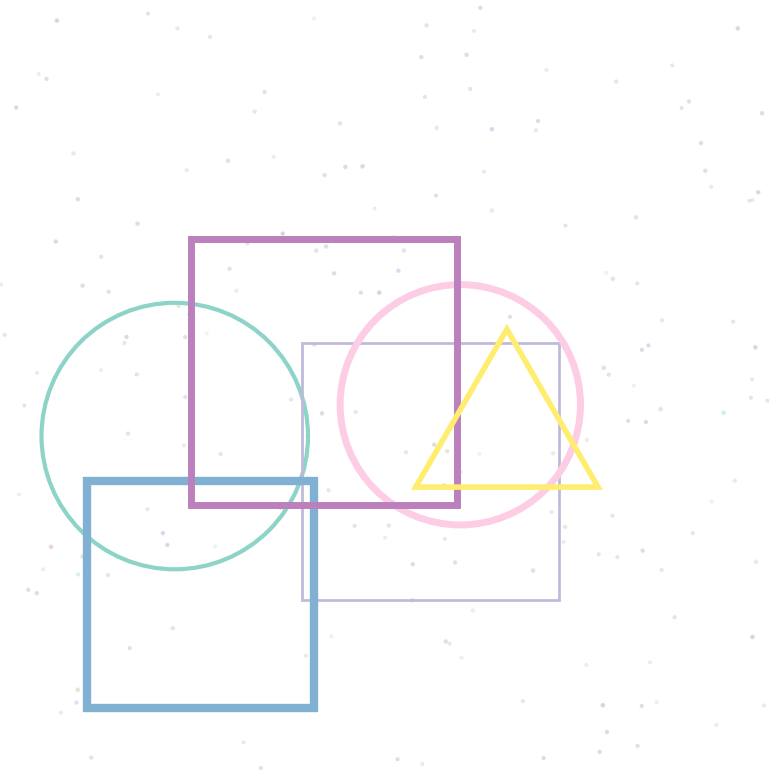[{"shape": "circle", "thickness": 1.5, "radius": 0.87, "center": [0.227, 0.434]}, {"shape": "square", "thickness": 1, "radius": 0.83, "center": [0.559, 0.388]}, {"shape": "square", "thickness": 3, "radius": 0.74, "center": [0.261, 0.227]}, {"shape": "circle", "thickness": 2.5, "radius": 0.78, "center": [0.598, 0.474]}, {"shape": "square", "thickness": 2.5, "radius": 0.86, "center": [0.421, 0.516]}, {"shape": "triangle", "thickness": 2, "radius": 0.68, "center": [0.658, 0.436]}]